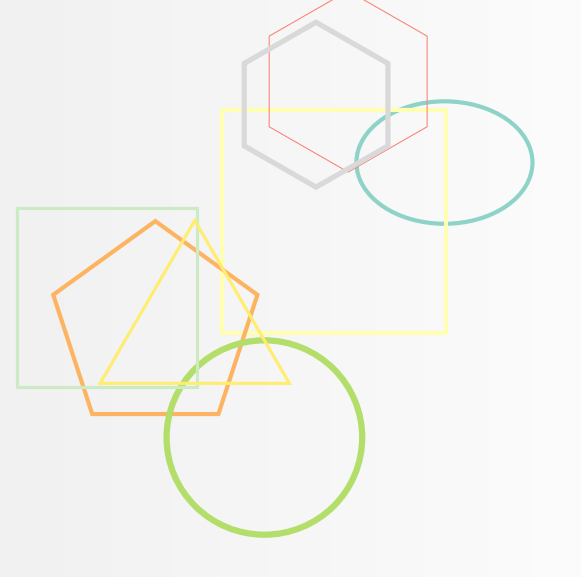[{"shape": "oval", "thickness": 2, "radius": 0.76, "center": [0.765, 0.718]}, {"shape": "square", "thickness": 2, "radius": 0.96, "center": [0.575, 0.616]}, {"shape": "hexagon", "thickness": 0.5, "radius": 0.78, "center": [0.599, 0.858]}, {"shape": "pentagon", "thickness": 2, "radius": 0.92, "center": [0.267, 0.432]}, {"shape": "circle", "thickness": 3, "radius": 0.84, "center": [0.455, 0.242]}, {"shape": "hexagon", "thickness": 2.5, "radius": 0.71, "center": [0.544, 0.818]}, {"shape": "square", "thickness": 1.5, "radius": 0.78, "center": [0.184, 0.484]}, {"shape": "triangle", "thickness": 1.5, "radius": 0.94, "center": [0.335, 0.429]}]